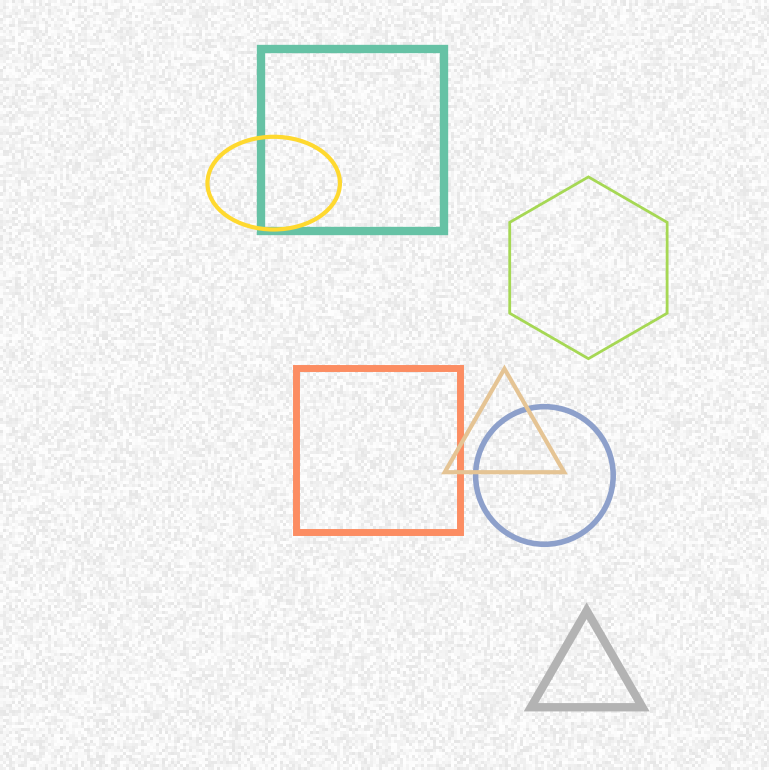[{"shape": "square", "thickness": 3, "radius": 0.59, "center": [0.458, 0.818]}, {"shape": "square", "thickness": 2.5, "radius": 0.53, "center": [0.491, 0.415]}, {"shape": "circle", "thickness": 2, "radius": 0.45, "center": [0.707, 0.383]}, {"shape": "hexagon", "thickness": 1, "radius": 0.59, "center": [0.764, 0.652]}, {"shape": "oval", "thickness": 1.5, "radius": 0.43, "center": [0.355, 0.762]}, {"shape": "triangle", "thickness": 1.5, "radius": 0.45, "center": [0.655, 0.432]}, {"shape": "triangle", "thickness": 3, "radius": 0.42, "center": [0.762, 0.123]}]